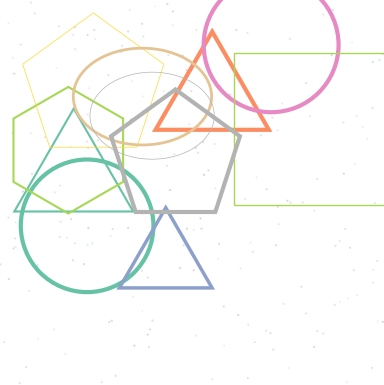[{"shape": "triangle", "thickness": 1.5, "radius": 0.89, "center": [0.192, 0.54]}, {"shape": "circle", "thickness": 3, "radius": 0.86, "center": [0.226, 0.413]}, {"shape": "triangle", "thickness": 3, "radius": 0.85, "center": [0.551, 0.748]}, {"shape": "triangle", "thickness": 2.5, "radius": 0.69, "center": [0.43, 0.322]}, {"shape": "circle", "thickness": 3, "radius": 0.88, "center": [0.704, 0.884]}, {"shape": "hexagon", "thickness": 1.5, "radius": 0.82, "center": [0.177, 0.61]}, {"shape": "square", "thickness": 1, "radius": 0.99, "center": [0.807, 0.665]}, {"shape": "pentagon", "thickness": 0.5, "radius": 0.96, "center": [0.242, 0.774]}, {"shape": "oval", "thickness": 2, "radius": 0.9, "center": [0.37, 0.749]}, {"shape": "oval", "thickness": 0.5, "radius": 0.81, "center": [0.395, 0.7]}, {"shape": "pentagon", "thickness": 3, "radius": 0.88, "center": [0.456, 0.592]}]